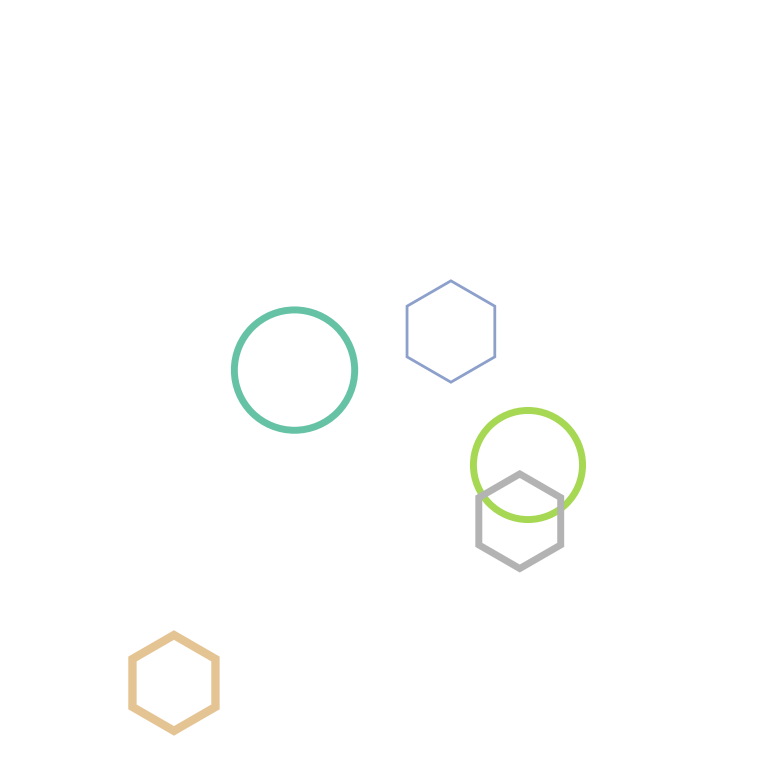[{"shape": "circle", "thickness": 2.5, "radius": 0.39, "center": [0.382, 0.519]}, {"shape": "hexagon", "thickness": 1, "radius": 0.33, "center": [0.586, 0.569]}, {"shape": "circle", "thickness": 2.5, "radius": 0.35, "center": [0.686, 0.396]}, {"shape": "hexagon", "thickness": 3, "radius": 0.31, "center": [0.226, 0.113]}, {"shape": "hexagon", "thickness": 2.5, "radius": 0.31, "center": [0.675, 0.323]}]